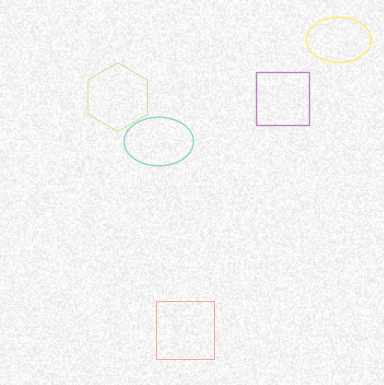[{"shape": "oval", "thickness": 1, "radius": 0.45, "center": [0.412, 0.632]}, {"shape": "square", "thickness": 0.5, "radius": 0.38, "center": [0.481, 0.142]}, {"shape": "hexagon", "thickness": 0.5, "radius": 0.45, "center": [0.306, 0.748]}, {"shape": "square", "thickness": 1, "radius": 0.34, "center": [0.735, 0.743]}, {"shape": "oval", "thickness": 1, "radius": 0.42, "center": [0.88, 0.897]}]